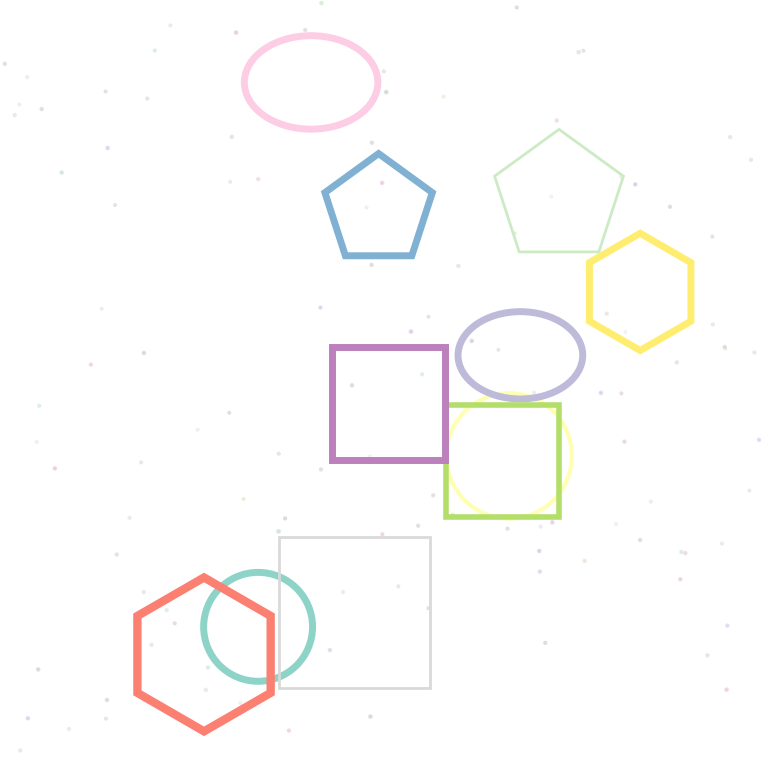[{"shape": "circle", "thickness": 2.5, "radius": 0.35, "center": [0.335, 0.186]}, {"shape": "circle", "thickness": 1.5, "radius": 0.41, "center": [0.661, 0.408]}, {"shape": "oval", "thickness": 2.5, "radius": 0.4, "center": [0.676, 0.539]}, {"shape": "hexagon", "thickness": 3, "radius": 0.5, "center": [0.265, 0.15]}, {"shape": "pentagon", "thickness": 2.5, "radius": 0.37, "center": [0.492, 0.727]}, {"shape": "square", "thickness": 2, "radius": 0.37, "center": [0.653, 0.401]}, {"shape": "oval", "thickness": 2.5, "radius": 0.43, "center": [0.404, 0.893]}, {"shape": "square", "thickness": 1, "radius": 0.49, "center": [0.46, 0.204]}, {"shape": "square", "thickness": 2.5, "radius": 0.37, "center": [0.505, 0.476]}, {"shape": "pentagon", "thickness": 1, "radius": 0.44, "center": [0.726, 0.744]}, {"shape": "hexagon", "thickness": 2.5, "radius": 0.38, "center": [0.831, 0.621]}]